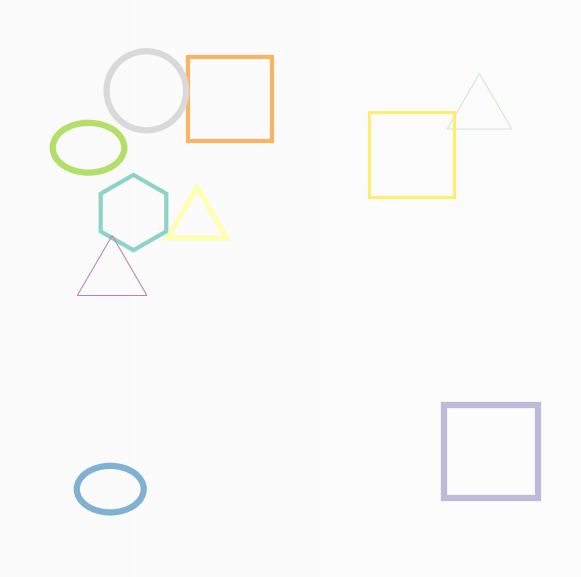[{"shape": "hexagon", "thickness": 2, "radius": 0.33, "center": [0.23, 0.631]}, {"shape": "triangle", "thickness": 2.5, "radius": 0.29, "center": [0.339, 0.616]}, {"shape": "square", "thickness": 3, "radius": 0.4, "center": [0.844, 0.217]}, {"shape": "oval", "thickness": 3, "radius": 0.29, "center": [0.19, 0.152]}, {"shape": "square", "thickness": 2, "radius": 0.36, "center": [0.395, 0.827]}, {"shape": "oval", "thickness": 3, "radius": 0.31, "center": [0.152, 0.743]}, {"shape": "circle", "thickness": 3, "radius": 0.34, "center": [0.252, 0.842]}, {"shape": "triangle", "thickness": 0.5, "radius": 0.35, "center": [0.193, 0.522]}, {"shape": "triangle", "thickness": 0.5, "radius": 0.32, "center": [0.825, 0.808]}, {"shape": "square", "thickness": 1.5, "radius": 0.37, "center": [0.708, 0.732]}]